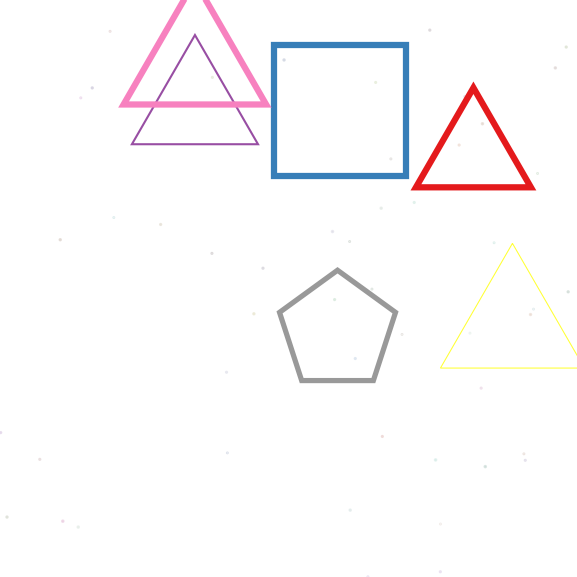[{"shape": "triangle", "thickness": 3, "radius": 0.57, "center": [0.82, 0.732]}, {"shape": "square", "thickness": 3, "radius": 0.57, "center": [0.589, 0.808]}, {"shape": "triangle", "thickness": 1, "radius": 0.63, "center": [0.338, 0.812]}, {"shape": "triangle", "thickness": 0.5, "radius": 0.72, "center": [0.887, 0.434]}, {"shape": "triangle", "thickness": 3, "radius": 0.71, "center": [0.337, 0.889]}, {"shape": "pentagon", "thickness": 2.5, "radius": 0.53, "center": [0.584, 0.426]}]